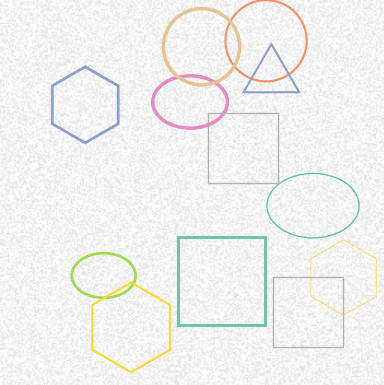[{"shape": "oval", "thickness": 1, "radius": 0.6, "center": [0.813, 0.466]}, {"shape": "square", "thickness": 2, "radius": 0.57, "center": [0.575, 0.27]}, {"shape": "circle", "thickness": 1.5, "radius": 0.53, "center": [0.691, 0.894]}, {"shape": "triangle", "thickness": 1.5, "radius": 0.42, "center": [0.705, 0.802]}, {"shape": "hexagon", "thickness": 2, "radius": 0.49, "center": [0.221, 0.728]}, {"shape": "oval", "thickness": 2.5, "radius": 0.49, "center": [0.494, 0.735]}, {"shape": "oval", "thickness": 2, "radius": 0.41, "center": [0.269, 0.284]}, {"shape": "hexagon", "thickness": 1.5, "radius": 0.58, "center": [0.341, 0.15]}, {"shape": "hexagon", "thickness": 0.5, "radius": 0.49, "center": [0.892, 0.279]}, {"shape": "circle", "thickness": 2.5, "radius": 0.5, "center": [0.523, 0.879]}, {"shape": "square", "thickness": 1, "radius": 0.46, "center": [0.631, 0.615]}, {"shape": "square", "thickness": 1, "radius": 0.45, "center": [0.799, 0.19]}]